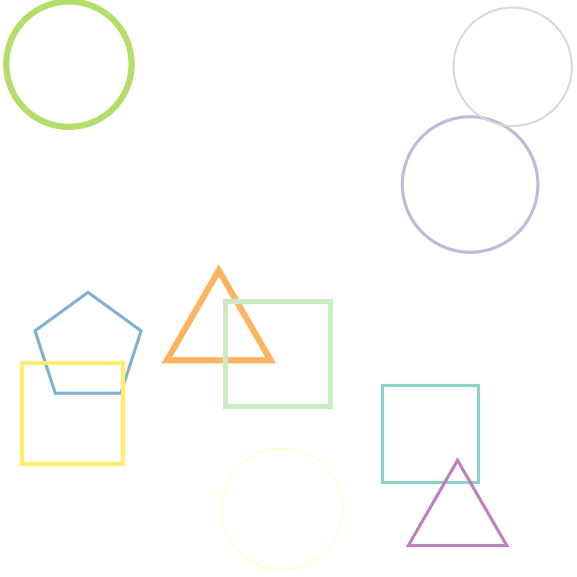[{"shape": "square", "thickness": 1.5, "radius": 0.42, "center": [0.744, 0.249]}, {"shape": "circle", "thickness": 0.5, "radius": 0.53, "center": [0.489, 0.118]}, {"shape": "circle", "thickness": 1.5, "radius": 0.59, "center": [0.814, 0.68]}, {"shape": "pentagon", "thickness": 1.5, "radius": 0.48, "center": [0.152, 0.396]}, {"shape": "triangle", "thickness": 3, "radius": 0.52, "center": [0.379, 0.427]}, {"shape": "circle", "thickness": 3, "radius": 0.54, "center": [0.119, 0.888]}, {"shape": "circle", "thickness": 1, "radius": 0.51, "center": [0.888, 0.884]}, {"shape": "triangle", "thickness": 1.5, "radius": 0.49, "center": [0.792, 0.104]}, {"shape": "square", "thickness": 2.5, "radius": 0.46, "center": [0.481, 0.387]}, {"shape": "square", "thickness": 2, "radius": 0.44, "center": [0.125, 0.283]}]